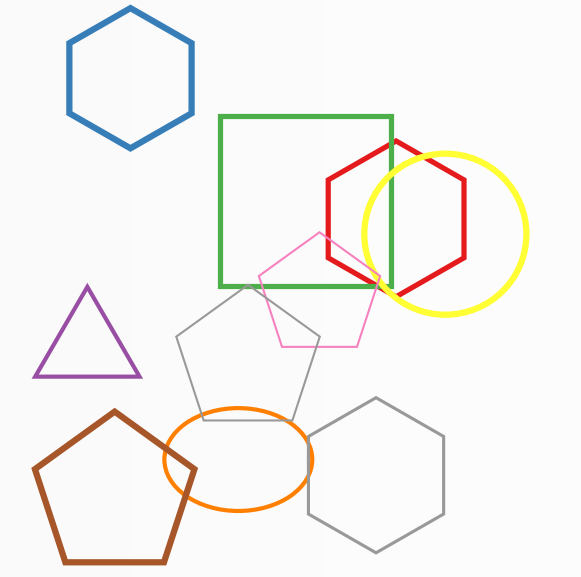[{"shape": "hexagon", "thickness": 2.5, "radius": 0.67, "center": [0.681, 0.62]}, {"shape": "hexagon", "thickness": 3, "radius": 0.61, "center": [0.224, 0.864]}, {"shape": "square", "thickness": 2.5, "radius": 0.73, "center": [0.525, 0.651]}, {"shape": "triangle", "thickness": 2, "radius": 0.52, "center": [0.15, 0.399]}, {"shape": "oval", "thickness": 2, "radius": 0.64, "center": [0.41, 0.203]}, {"shape": "circle", "thickness": 3, "radius": 0.7, "center": [0.766, 0.594]}, {"shape": "pentagon", "thickness": 3, "radius": 0.72, "center": [0.197, 0.142]}, {"shape": "pentagon", "thickness": 1, "radius": 0.55, "center": [0.55, 0.487]}, {"shape": "hexagon", "thickness": 1.5, "radius": 0.67, "center": [0.647, 0.176]}, {"shape": "pentagon", "thickness": 1, "radius": 0.65, "center": [0.427, 0.376]}]